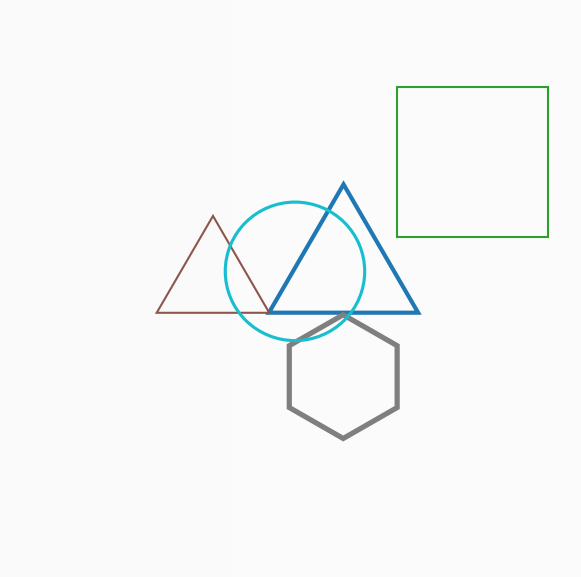[{"shape": "triangle", "thickness": 2, "radius": 0.74, "center": [0.591, 0.532]}, {"shape": "square", "thickness": 1, "radius": 0.65, "center": [0.812, 0.719]}, {"shape": "triangle", "thickness": 1, "radius": 0.56, "center": [0.366, 0.513]}, {"shape": "hexagon", "thickness": 2.5, "radius": 0.54, "center": [0.59, 0.347]}, {"shape": "circle", "thickness": 1.5, "radius": 0.6, "center": [0.507, 0.529]}]